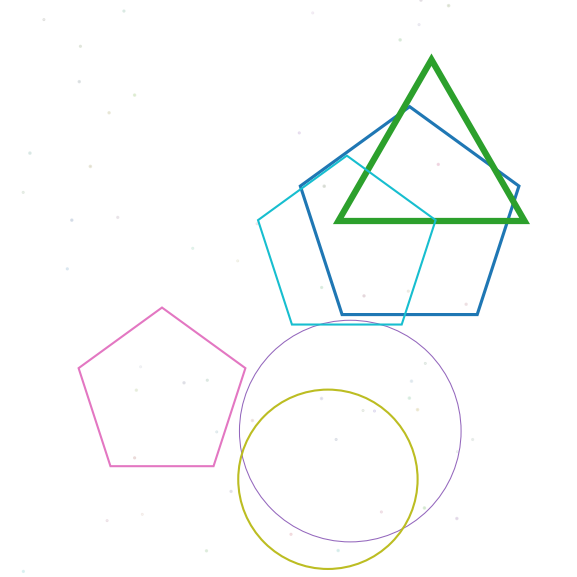[{"shape": "pentagon", "thickness": 1.5, "radius": 1.0, "center": [0.709, 0.615]}, {"shape": "triangle", "thickness": 3, "radius": 0.93, "center": [0.747, 0.71]}, {"shape": "circle", "thickness": 0.5, "radius": 0.96, "center": [0.607, 0.253]}, {"shape": "pentagon", "thickness": 1, "radius": 0.76, "center": [0.281, 0.315]}, {"shape": "circle", "thickness": 1, "radius": 0.78, "center": [0.568, 0.169]}, {"shape": "pentagon", "thickness": 1, "radius": 0.81, "center": [0.601, 0.568]}]